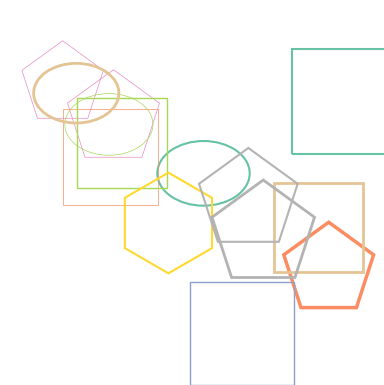[{"shape": "oval", "thickness": 1.5, "radius": 0.6, "center": [0.529, 0.55]}, {"shape": "square", "thickness": 1.5, "radius": 0.68, "center": [0.895, 0.736]}, {"shape": "square", "thickness": 0.5, "radius": 0.62, "center": [0.287, 0.593]}, {"shape": "pentagon", "thickness": 2.5, "radius": 0.61, "center": [0.854, 0.3]}, {"shape": "square", "thickness": 1, "radius": 0.67, "center": [0.628, 0.135]}, {"shape": "pentagon", "thickness": 0.5, "radius": 0.56, "center": [0.163, 0.783]}, {"shape": "pentagon", "thickness": 0.5, "radius": 0.63, "center": [0.295, 0.693]}, {"shape": "square", "thickness": 1, "radius": 0.58, "center": [0.316, 0.629]}, {"shape": "oval", "thickness": 0.5, "radius": 0.57, "center": [0.283, 0.677]}, {"shape": "hexagon", "thickness": 1.5, "radius": 0.65, "center": [0.437, 0.421]}, {"shape": "square", "thickness": 2, "radius": 0.58, "center": [0.827, 0.409]}, {"shape": "oval", "thickness": 2, "radius": 0.55, "center": [0.198, 0.758]}, {"shape": "pentagon", "thickness": 1.5, "radius": 0.67, "center": [0.645, 0.481]}, {"shape": "pentagon", "thickness": 2, "radius": 0.7, "center": [0.684, 0.392]}]